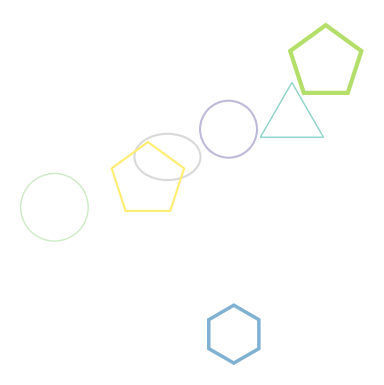[{"shape": "triangle", "thickness": 1, "radius": 0.47, "center": [0.758, 0.691]}, {"shape": "circle", "thickness": 1.5, "radius": 0.37, "center": [0.594, 0.664]}, {"shape": "hexagon", "thickness": 2.5, "radius": 0.38, "center": [0.607, 0.132]}, {"shape": "pentagon", "thickness": 3, "radius": 0.49, "center": [0.846, 0.837]}, {"shape": "oval", "thickness": 1.5, "radius": 0.43, "center": [0.435, 0.592]}, {"shape": "circle", "thickness": 1, "radius": 0.44, "center": [0.141, 0.462]}, {"shape": "pentagon", "thickness": 1.5, "radius": 0.49, "center": [0.384, 0.532]}]